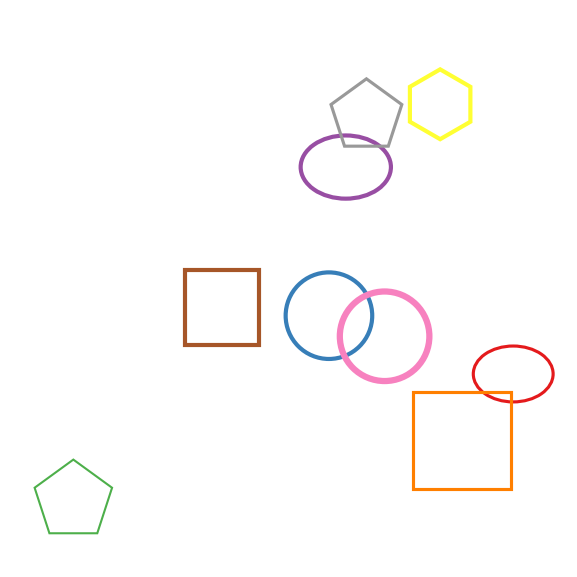[{"shape": "oval", "thickness": 1.5, "radius": 0.35, "center": [0.889, 0.352]}, {"shape": "circle", "thickness": 2, "radius": 0.37, "center": [0.57, 0.453]}, {"shape": "pentagon", "thickness": 1, "radius": 0.35, "center": [0.127, 0.133]}, {"shape": "oval", "thickness": 2, "radius": 0.39, "center": [0.599, 0.71]}, {"shape": "square", "thickness": 1.5, "radius": 0.42, "center": [0.8, 0.236]}, {"shape": "hexagon", "thickness": 2, "radius": 0.3, "center": [0.762, 0.819]}, {"shape": "square", "thickness": 2, "radius": 0.32, "center": [0.384, 0.467]}, {"shape": "circle", "thickness": 3, "radius": 0.39, "center": [0.666, 0.417]}, {"shape": "pentagon", "thickness": 1.5, "radius": 0.32, "center": [0.634, 0.798]}]